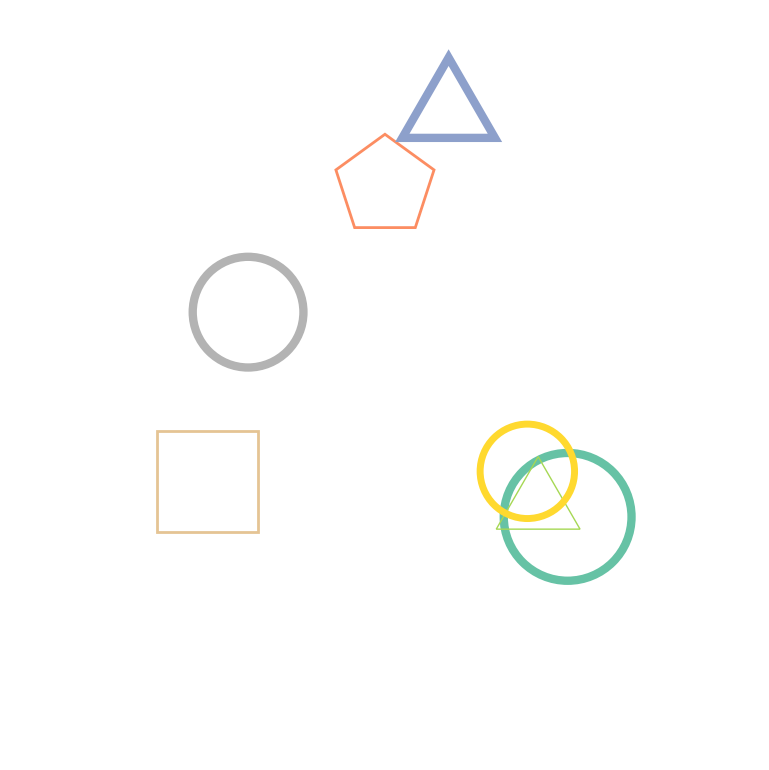[{"shape": "circle", "thickness": 3, "radius": 0.41, "center": [0.737, 0.329]}, {"shape": "pentagon", "thickness": 1, "radius": 0.34, "center": [0.5, 0.759]}, {"shape": "triangle", "thickness": 3, "radius": 0.35, "center": [0.583, 0.856]}, {"shape": "triangle", "thickness": 0.5, "radius": 0.31, "center": [0.699, 0.344]}, {"shape": "circle", "thickness": 2.5, "radius": 0.31, "center": [0.685, 0.388]}, {"shape": "square", "thickness": 1, "radius": 0.33, "center": [0.27, 0.374]}, {"shape": "circle", "thickness": 3, "radius": 0.36, "center": [0.322, 0.595]}]